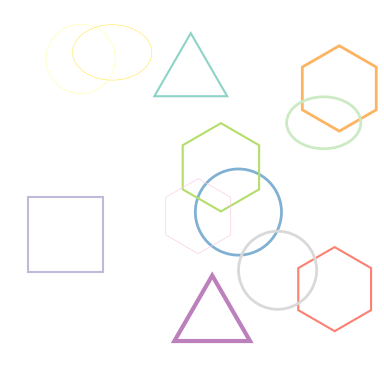[{"shape": "triangle", "thickness": 1.5, "radius": 0.55, "center": [0.496, 0.805]}, {"shape": "circle", "thickness": 0.5, "radius": 0.45, "center": [0.21, 0.847]}, {"shape": "square", "thickness": 1.5, "radius": 0.49, "center": [0.171, 0.391]}, {"shape": "hexagon", "thickness": 1.5, "radius": 0.55, "center": [0.869, 0.249]}, {"shape": "circle", "thickness": 2, "radius": 0.56, "center": [0.619, 0.449]}, {"shape": "hexagon", "thickness": 2, "radius": 0.55, "center": [0.881, 0.77]}, {"shape": "hexagon", "thickness": 1.5, "radius": 0.57, "center": [0.574, 0.565]}, {"shape": "hexagon", "thickness": 0.5, "radius": 0.49, "center": [0.515, 0.439]}, {"shape": "circle", "thickness": 2, "radius": 0.51, "center": [0.721, 0.298]}, {"shape": "triangle", "thickness": 3, "radius": 0.57, "center": [0.551, 0.171]}, {"shape": "oval", "thickness": 2, "radius": 0.48, "center": [0.841, 0.681]}, {"shape": "oval", "thickness": 0.5, "radius": 0.51, "center": [0.291, 0.864]}]